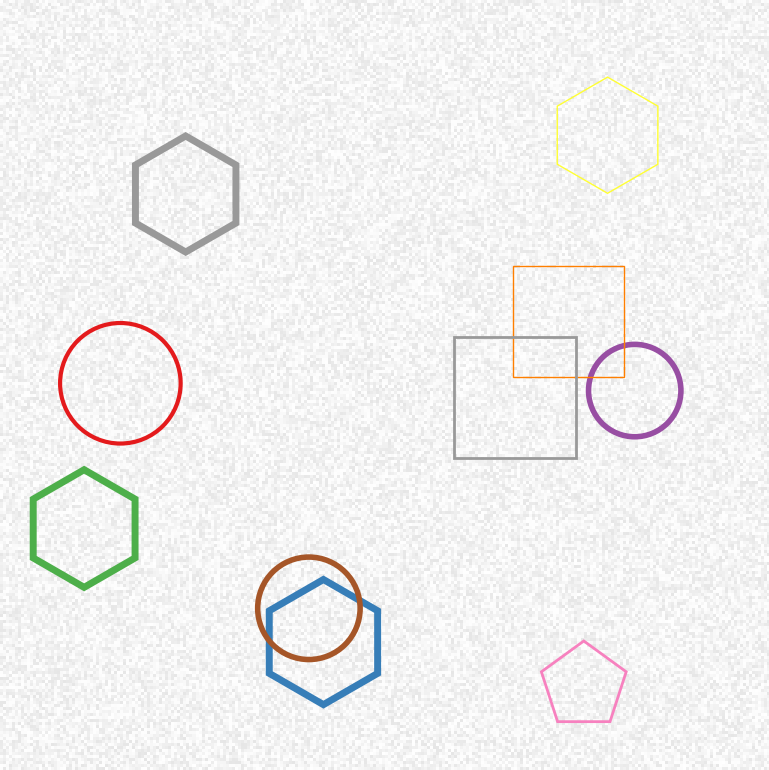[{"shape": "circle", "thickness": 1.5, "radius": 0.39, "center": [0.156, 0.502]}, {"shape": "hexagon", "thickness": 2.5, "radius": 0.41, "center": [0.42, 0.166]}, {"shape": "hexagon", "thickness": 2.5, "radius": 0.38, "center": [0.109, 0.314]}, {"shape": "circle", "thickness": 2, "radius": 0.3, "center": [0.824, 0.493]}, {"shape": "square", "thickness": 0.5, "radius": 0.36, "center": [0.738, 0.583]}, {"shape": "hexagon", "thickness": 0.5, "radius": 0.38, "center": [0.789, 0.824]}, {"shape": "circle", "thickness": 2, "radius": 0.33, "center": [0.401, 0.21]}, {"shape": "pentagon", "thickness": 1, "radius": 0.29, "center": [0.758, 0.11]}, {"shape": "hexagon", "thickness": 2.5, "radius": 0.38, "center": [0.241, 0.748]}, {"shape": "square", "thickness": 1, "radius": 0.39, "center": [0.669, 0.484]}]